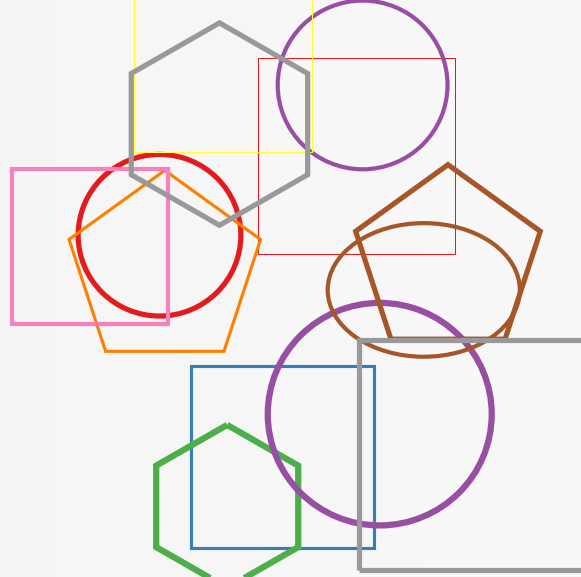[{"shape": "circle", "thickness": 2.5, "radius": 0.7, "center": [0.274, 0.592]}, {"shape": "square", "thickness": 0.5, "radius": 0.85, "center": [0.614, 0.729]}, {"shape": "square", "thickness": 1.5, "radius": 0.79, "center": [0.486, 0.208]}, {"shape": "hexagon", "thickness": 3, "radius": 0.71, "center": [0.391, 0.122]}, {"shape": "circle", "thickness": 3, "radius": 0.96, "center": [0.653, 0.282]}, {"shape": "circle", "thickness": 2, "radius": 0.73, "center": [0.624, 0.852]}, {"shape": "pentagon", "thickness": 1.5, "radius": 0.87, "center": [0.283, 0.531]}, {"shape": "square", "thickness": 0.5, "radius": 0.77, "center": [0.384, 0.889]}, {"shape": "pentagon", "thickness": 2.5, "radius": 0.84, "center": [0.771, 0.547]}, {"shape": "oval", "thickness": 2, "radius": 0.83, "center": [0.729, 0.497]}, {"shape": "square", "thickness": 2, "radius": 0.67, "center": [0.155, 0.572]}, {"shape": "square", "thickness": 2.5, "radius": 0.99, "center": [0.817, 0.212]}, {"shape": "hexagon", "thickness": 2.5, "radius": 0.88, "center": [0.378, 0.784]}]